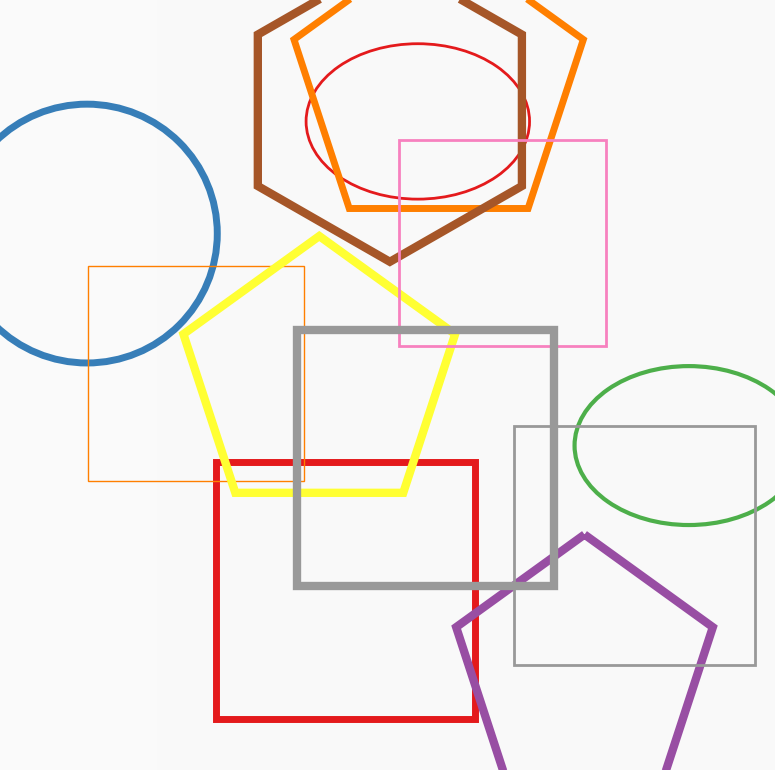[{"shape": "oval", "thickness": 1, "radius": 0.72, "center": [0.539, 0.842]}, {"shape": "square", "thickness": 2.5, "radius": 0.84, "center": [0.446, 0.233]}, {"shape": "circle", "thickness": 2.5, "radius": 0.84, "center": [0.112, 0.697]}, {"shape": "oval", "thickness": 1.5, "radius": 0.74, "center": [0.889, 0.421]}, {"shape": "pentagon", "thickness": 3, "radius": 0.87, "center": [0.754, 0.132]}, {"shape": "pentagon", "thickness": 2.5, "radius": 0.98, "center": [0.566, 0.888]}, {"shape": "square", "thickness": 0.5, "radius": 0.7, "center": [0.253, 0.515]}, {"shape": "pentagon", "thickness": 3, "radius": 0.92, "center": [0.412, 0.509]}, {"shape": "hexagon", "thickness": 3, "radius": 0.98, "center": [0.503, 0.857]}, {"shape": "square", "thickness": 1, "radius": 0.67, "center": [0.649, 0.684]}, {"shape": "square", "thickness": 3, "radius": 0.83, "center": [0.549, 0.405]}, {"shape": "square", "thickness": 1, "radius": 0.78, "center": [0.819, 0.292]}]